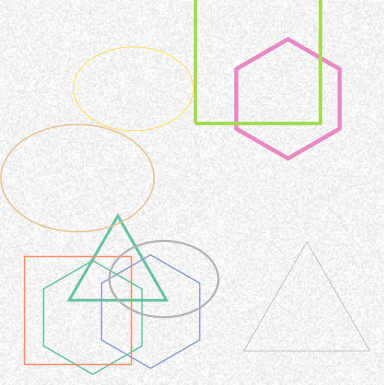[{"shape": "triangle", "thickness": 2, "radius": 0.73, "center": [0.306, 0.293]}, {"shape": "hexagon", "thickness": 1, "radius": 0.74, "center": [0.241, 0.175]}, {"shape": "square", "thickness": 1, "radius": 0.7, "center": [0.201, 0.194]}, {"shape": "hexagon", "thickness": 1, "radius": 0.74, "center": [0.391, 0.191]}, {"shape": "hexagon", "thickness": 3, "radius": 0.77, "center": [0.748, 0.743]}, {"shape": "square", "thickness": 2.5, "radius": 0.81, "center": [0.67, 0.842]}, {"shape": "oval", "thickness": 0.5, "radius": 0.78, "center": [0.347, 0.769]}, {"shape": "oval", "thickness": 1, "radius": 0.99, "center": [0.201, 0.537]}, {"shape": "triangle", "thickness": 0.5, "radius": 0.95, "center": [0.797, 0.183]}, {"shape": "oval", "thickness": 1.5, "radius": 0.71, "center": [0.426, 0.275]}]